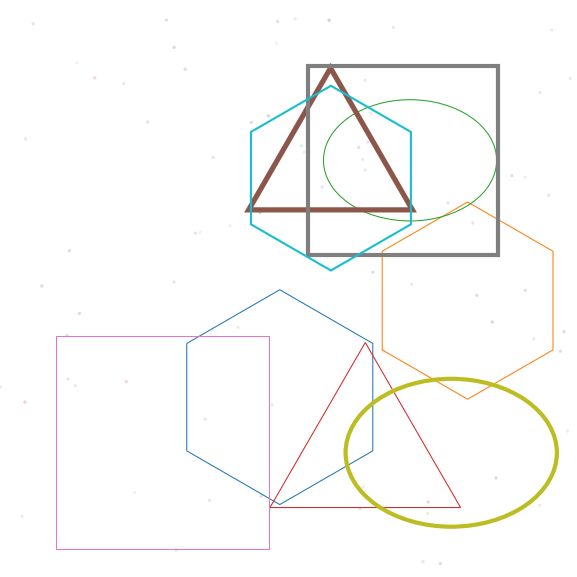[{"shape": "hexagon", "thickness": 0.5, "radius": 0.93, "center": [0.484, 0.311]}, {"shape": "hexagon", "thickness": 0.5, "radius": 0.85, "center": [0.81, 0.479]}, {"shape": "oval", "thickness": 0.5, "radius": 0.75, "center": [0.71, 0.722]}, {"shape": "triangle", "thickness": 0.5, "radius": 0.95, "center": [0.633, 0.216]}, {"shape": "triangle", "thickness": 2.5, "radius": 0.82, "center": [0.572, 0.718]}, {"shape": "square", "thickness": 0.5, "radius": 0.92, "center": [0.281, 0.233]}, {"shape": "square", "thickness": 2, "radius": 0.82, "center": [0.698, 0.721]}, {"shape": "oval", "thickness": 2, "radius": 0.91, "center": [0.781, 0.215]}, {"shape": "hexagon", "thickness": 1, "radius": 0.8, "center": [0.573, 0.691]}]